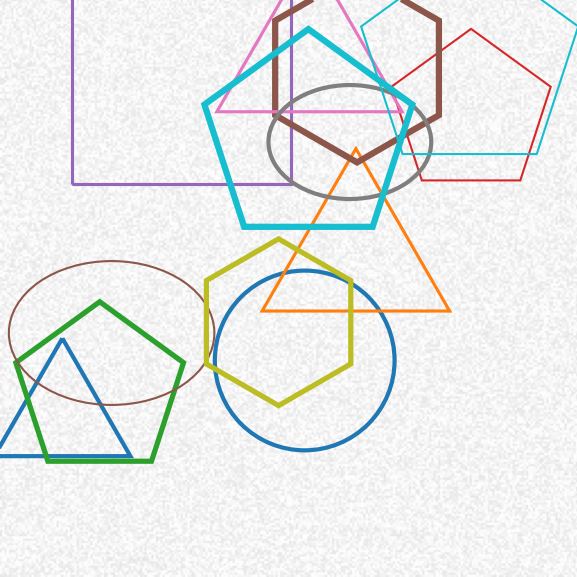[{"shape": "circle", "thickness": 2, "radius": 0.78, "center": [0.528, 0.375]}, {"shape": "triangle", "thickness": 2, "radius": 0.68, "center": [0.108, 0.277]}, {"shape": "triangle", "thickness": 1.5, "radius": 0.94, "center": [0.616, 0.554]}, {"shape": "pentagon", "thickness": 2.5, "radius": 0.76, "center": [0.173, 0.324]}, {"shape": "pentagon", "thickness": 1, "radius": 0.73, "center": [0.816, 0.804]}, {"shape": "square", "thickness": 1.5, "radius": 0.95, "center": [0.314, 0.869]}, {"shape": "oval", "thickness": 1, "radius": 0.89, "center": [0.193, 0.423]}, {"shape": "hexagon", "thickness": 3, "radius": 0.82, "center": [0.618, 0.882]}, {"shape": "triangle", "thickness": 1.5, "radius": 0.93, "center": [0.536, 0.898]}, {"shape": "oval", "thickness": 2, "radius": 0.7, "center": [0.606, 0.753]}, {"shape": "hexagon", "thickness": 2.5, "radius": 0.72, "center": [0.482, 0.441]}, {"shape": "pentagon", "thickness": 3, "radius": 0.95, "center": [0.534, 0.76]}, {"shape": "pentagon", "thickness": 1, "radius": 0.99, "center": [0.813, 0.892]}]